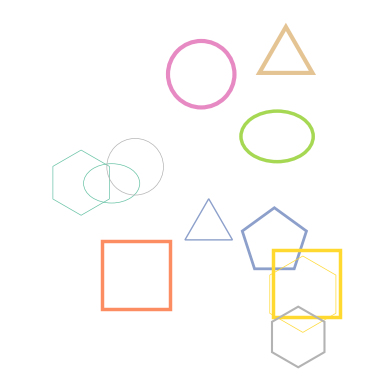[{"shape": "hexagon", "thickness": 0.5, "radius": 0.42, "center": [0.211, 0.526]}, {"shape": "oval", "thickness": 0.5, "radius": 0.36, "center": [0.29, 0.524]}, {"shape": "square", "thickness": 2.5, "radius": 0.44, "center": [0.353, 0.286]}, {"shape": "triangle", "thickness": 1, "radius": 0.36, "center": [0.542, 0.413]}, {"shape": "pentagon", "thickness": 2, "radius": 0.44, "center": [0.713, 0.373]}, {"shape": "circle", "thickness": 3, "radius": 0.43, "center": [0.523, 0.807]}, {"shape": "oval", "thickness": 2.5, "radius": 0.47, "center": [0.72, 0.646]}, {"shape": "hexagon", "thickness": 0.5, "radius": 0.5, "center": [0.787, 0.236]}, {"shape": "square", "thickness": 2.5, "radius": 0.44, "center": [0.796, 0.264]}, {"shape": "triangle", "thickness": 3, "radius": 0.4, "center": [0.743, 0.85]}, {"shape": "hexagon", "thickness": 1.5, "radius": 0.39, "center": [0.775, 0.125]}, {"shape": "circle", "thickness": 0.5, "radius": 0.37, "center": [0.351, 0.567]}]